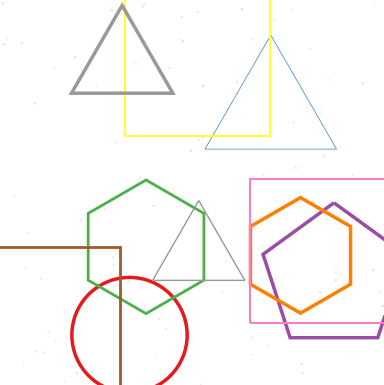[{"shape": "circle", "thickness": 2.5, "radius": 0.75, "center": [0.336, 0.13]}, {"shape": "triangle", "thickness": 0.5, "radius": 0.99, "center": [0.703, 0.711]}, {"shape": "hexagon", "thickness": 2, "radius": 0.87, "center": [0.379, 0.359]}, {"shape": "pentagon", "thickness": 2.5, "radius": 0.97, "center": [0.867, 0.28]}, {"shape": "hexagon", "thickness": 2.5, "radius": 0.75, "center": [0.781, 0.337]}, {"shape": "square", "thickness": 1.5, "radius": 0.94, "center": [0.512, 0.835]}, {"shape": "square", "thickness": 2, "radius": 0.94, "center": [0.123, 0.169]}, {"shape": "square", "thickness": 1.5, "radius": 0.93, "center": [0.835, 0.348]}, {"shape": "triangle", "thickness": 2.5, "radius": 0.76, "center": [0.317, 0.834]}, {"shape": "triangle", "thickness": 1, "radius": 0.69, "center": [0.516, 0.341]}]